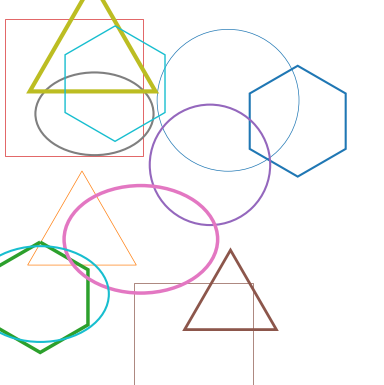[{"shape": "hexagon", "thickness": 1.5, "radius": 0.72, "center": [0.773, 0.685]}, {"shape": "circle", "thickness": 0.5, "radius": 0.92, "center": [0.592, 0.74]}, {"shape": "triangle", "thickness": 0.5, "radius": 0.81, "center": [0.213, 0.393]}, {"shape": "hexagon", "thickness": 2.5, "radius": 0.72, "center": [0.104, 0.228]}, {"shape": "square", "thickness": 0.5, "radius": 0.89, "center": [0.192, 0.773]}, {"shape": "circle", "thickness": 1.5, "radius": 0.78, "center": [0.545, 0.572]}, {"shape": "triangle", "thickness": 2, "radius": 0.69, "center": [0.599, 0.213]}, {"shape": "square", "thickness": 0.5, "radius": 0.77, "center": [0.503, 0.109]}, {"shape": "oval", "thickness": 2.5, "radius": 1.0, "center": [0.366, 0.378]}, {"shape": "oval", "thickness": 1.5, "radius": 0.77, "center": [0.245, 0.704]}, {"shape": "triangle", "thickness": 3, "radius": 0.94, "center": [0.241, 0.857]}, {"shape": "oval", "thickness": 1.5, "radius": 0.89, "center": [0.105, 0.236]}, {"shape": "hexagon", "thickness": 1, "radius": 0.75, "center": [0.299, 0.783]}]